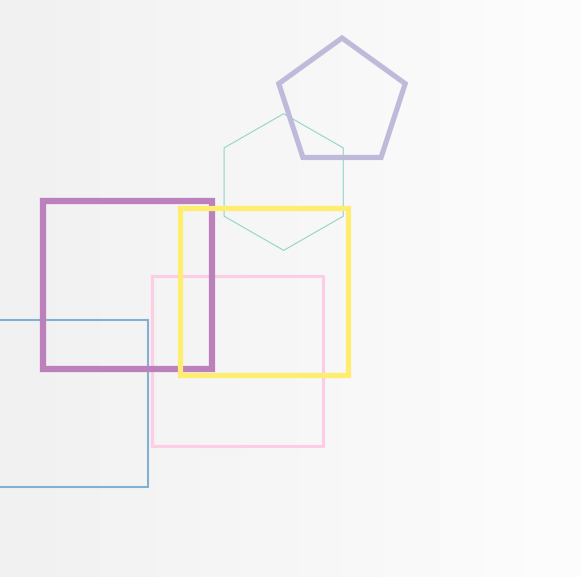[{"shape": "hexagon", "thickness": 0.5, "radius": 0.59, "center": [0.488, 0.684]}, {"shape": "pentagon", "thickness": 2.5, "radius": 0.57, "center": [0.588, 0.819]}, {"shape": "square", "thickness": 1, "radius": 0.73, "center": [0.11, 0.3]}, {"shape": "square", "thickness": 1.5, "radius": 0.74, "center": [0.408, 0.374]}, {"shape": "square", "thickness": 3, "radius": 0.73, "center": [0.22, 0.506]}, {"shape": "square", "thickness": 2.5, "radius": 0.72, "center": [0.454, 0.495]}]